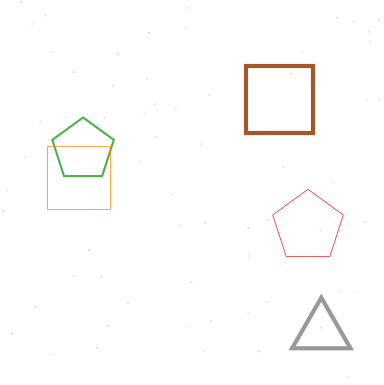[{"shape": "pentagon", "thickness": 0.5, "radius": 0.48, "center": [0.8, 0.412]}, {"shape": "pentagon", "thickness": 1.5, "radius": 0.42, "center": [0.216, 0.611]}, {"shape": "square", "thickness": 0.5, "radius": 0.41, "center": [0.204, 0.538]}, {"shape": "square", "thickness": 3, "radius": 0.44, "center": [0.726, 0.742]}, {"shape": "triangle", "thickness": 3, "radius": 0.44, "center": [0.835, 0.139]}]